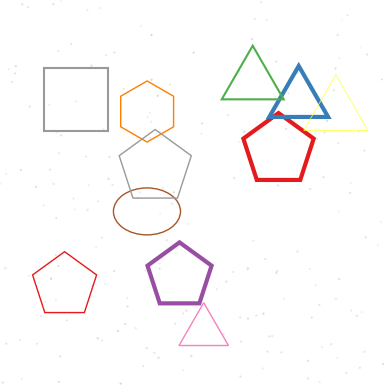[{"shape": "pentagon", "thickness": 1, "radius": 0.44, "center": [0.168, 0.259]}, {"shape": "pentagon", "thickness": 3, "radius": 0.48, "center": [0.723, 0.61]}, {"shape": "triangle", "thickness": 3, "radius": 0.44, "center": [0.776, 0.74]}, {"shape": "triangle", "thickness": 1.5, "radius": 0.46, "center": [0.656, 0.788]}, {"shape": "pentagon", "thickness": 3, "radius": 0.44, "center": [0.466, 0.283]}, {"shape": "hexagon", "thickness": 1, "radius": 0.4, "center": [0.382, 0.71]}, {"shape": "triangle", "thickness": 0.5, "radius": 0.48, "center": [0.872, 0.71]}, {"shape": "oval", "thickness": 1, "radius": 0.44, "center": [0.382, 0.451]}, {"shape": "triangle", "thickness": 1, "radius": 0.37, "center": [0.529, 0.14]}, {"shape": "square", "thickness": 1.5, "radius": 0.41, "center": [0.198, 0.742]}, {"shape": "pentagon", "thickness": 1, "radius": 0.49, "center": [0.403, 0.565]}]